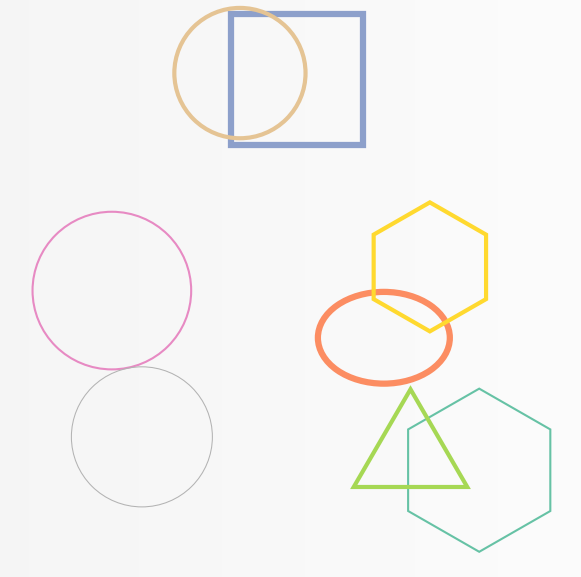[{"shape": "hexagon", "thickness": 1, "radius": 0.71, "center": [0.824, 0.185]}, {"shape": "oval", "thickness": 3, "radius": 0.57, "center": [0.66, 0.414]}, {"shape": "square", "thickness": 3, "radius": 0.57, "center": [0.511, 0.862]}, {"shape": "circle", "thickness": 1, "radius": 0.68, "center": [0.192, 0.496]}, {"shape": "triangle", "thickness": 2, "radius": 0.56, "center": [0.706, 0.212]}, {"shape": "hexagon", "thickness": 2, "radius": 0.56, "center": [0.74, 0.537]}, {"shape": "circle", "thickness": 2, "radius": 0.56, "center": [0.413, 0.873]}, {"shape": "circle", "thickness": 0.5, "radius": 0.61, "center": [0.244, 0.243]}]